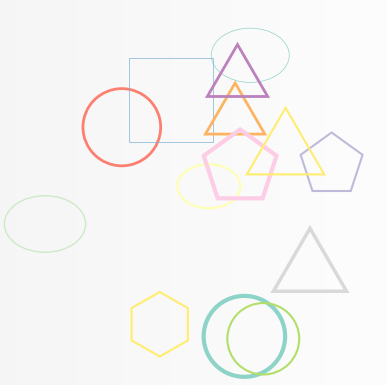[{"shape": "circle", "thickness": 3, "radius": 0.53, "center": [0.631, 0.126]}, {"shape": "oval", "thickness": 0.5, "radius": 0.5, "center": [0.646, 0.856]}, {"shape": "oval", "thickness": 1.5, "radius": 0.41, "center": [0.539, 0.516]}, {"shape": "pentagon", "thickness": 1.5, "radius": 0.42, "center": [0.856, 0.572]}, {"shape": "circle", "thickness": 2, "radius": 0.5, "center": [0.314, 0.67]}, {"shape": "square", "thickness": 0.5, "radius": 0.54, "center": [0.442, 0.74]}, {"shape": "triangle", "thickness": 2, "radius": 0.44, "center": [0.607, 0.696]}, {"shape": "circle", "thickness": 1.5, "radius": 0.46, "center": [0.679, 0.12]}, {"shape": "pentagon", "thickness": 3, "radius": 0.49, "center": [0.62, 0.565]}, {"shape": "triangle", "thickness": 2.5, "radius": 0.54, "center": [0.8, 0.298]}, {"shape": "triangle", "thickness": 2, "radius": 0.45, "center": [0.613, 0.794]}, {"shape": "oval", "thickness": 1, "radius": 0.52, "center": [0.116, 0.418]}, {"shape": "triangle", "thickness": 1.5, "radius": 0.58, "center": [0.737, 0.605]}, {"shape": "hexagon", "thickness": 1.5, "radius": 0.42, "center": [0.412, 0.158]}]